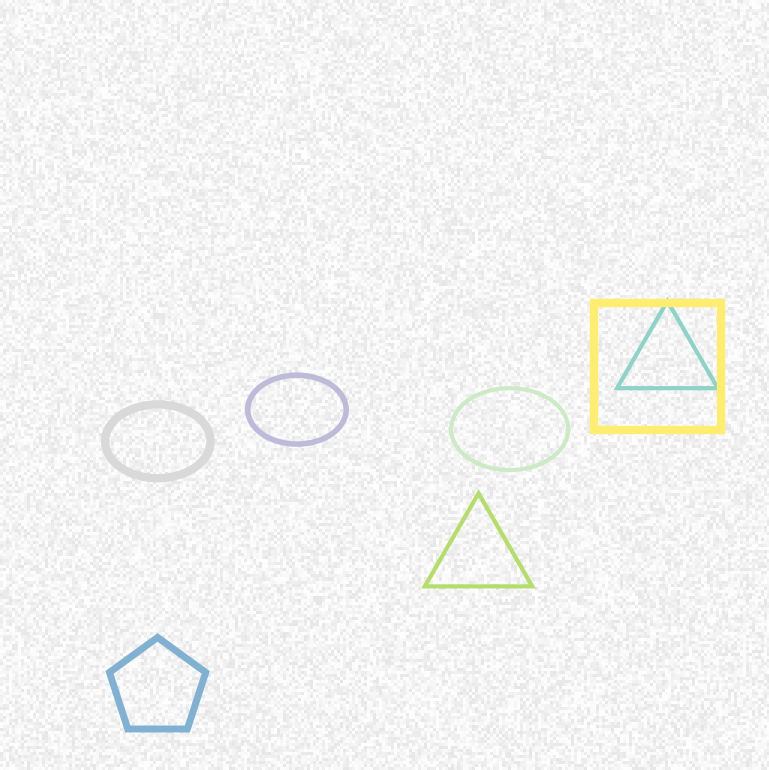[{"shape": "triangle", "thickness": 1.5, "radius": 0.38, "center": [0.867, 0.534]}, {"shape": "oval", "thickness": 2, "radius": 0.32, "center": [0.386, 0.468]}, {"shape": "pentagon", "thickness": 2.5, "radius": 0.33, "center": [0.205, 0.106]}, {"shape": "triangle", "thickness": 1.5, "radius": 0.4, "center": [0.621, 0.279]}, {"shape": "oval", "thickness": 3, "radius": 0.34, "center": [0.205, 0.427]}, {"shape": "oval", "thickness": 1.5, "radius": 0.38, "center": [0.662, 0.443]}, {"shape": "square", "thickness": 3, "radius": 0.41, "center": [0.853, 0.524]}]